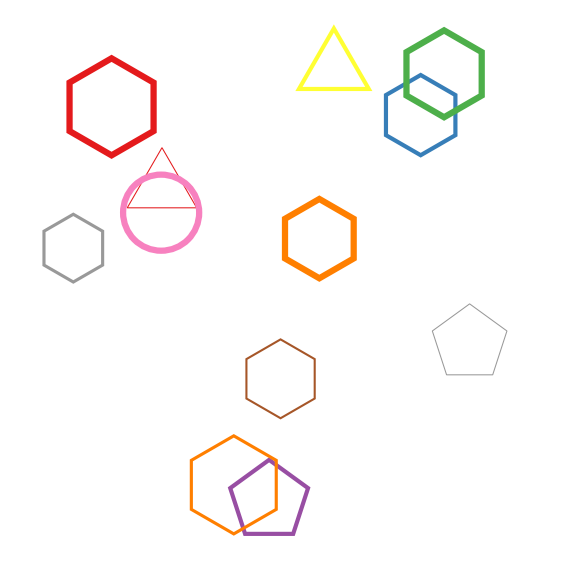[{"shape": "hexagon", "thickness": 3, "radius": 0.42, "center": [0.193, 0.814]}, {"shape": "triangle", "thickness": 0.5, "radius": 0.35, "center": [0.28, 0.674]}, {"shape": "hexagon", "thickness": 2, "radius": 0.35, "center": [0.728, 0.8]}, {"shape": "hexagon", "thickness": 3, "radius": 0.38, "center": [0.769, 0.871]}, {"shape": "pentagon", "thickness": 2, "radius": 0.35, "center": [0.466, 0.132]}, {"shape": "hexagon", "thickness": 1.5, "radius": 0.42, "center": [0.405, 0.16]}, {"shape": "hexagon", "thickness": 3, "radius": 0.34, "center": [0.553, 0.586]}, {"shape": "triangle", "thickness": 2, "radius": 0.35, "center": [0.578, 0.88]}, {"shape": "hexagon", "thickness": 1, "radius": 0.34, "center": [0.486, 0.343]}, {"shape": "circle", "thickness": 3, "radius": 0.33, "center": [0.279, 0.631]}, {"shape": "hexagon", "thickness": 1.5, "radius": 0.29, "center": [0.127, 0.569]}, {"shape": "pentagon", "thickness": 0.5, "radius": 0.34, "center": [0.813, 0.405]}]